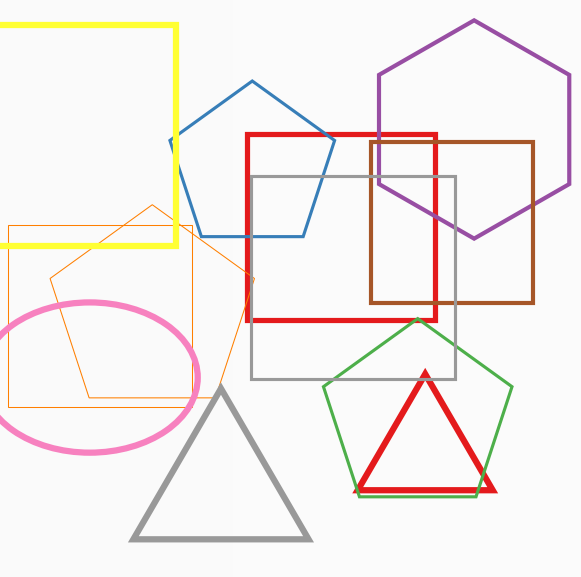[{"shape": "triangle", "thickness": 3, "radius": 0.67, "center": [0.732, 0.217]}, {"shape": "square", "thickness": 2.5, "radius": 0.81, "center": [0.587, 0.606]}, {"shape": "pentagon", "thickness": 1.5, "radius": 0.74, "center": [0.434, 0.71]}, {"shape": "pentagon", "thickness": 1.5, "radius": 0.85, "center": [0.719, 0.277]}, {"shape": "hexagon", "thickness": 2, "radius": 0.94, "center": [0.816, 0.775]}, {"shape": "pentagon", "thickness": 0.5, "radius": 0.92, "center": [0.262, 0.46]}, {"shape": "square", "thickness": 0.5, "radius": 0.79, "center": [0.172, 0.452]}, {"shape": "square", "thickness": 3, "radius": 0.95, "center": [0.113, 0.765]}, {"shape": "square", "thickness": 2, "radius": 0.7, "center": [0.778, 0.613]}, {"shape": "oval", "thickness": 3, "radius": 0.93, "center": [0.154, 0.345]}, {"shape": "square", "thickness": 1.5, "radius": 0.88, "center": [0.607, 0.518]}, {"shape": "triangle", "thickness": 3, "radius": 0.87, "center": [0.38, 0.152]}]